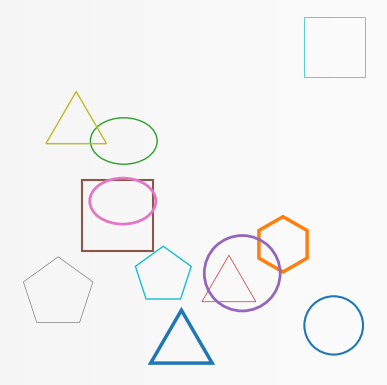[{"shape": "circle", "thickness": 1.5, "radius": 0.38, "center": [0.861, 0.155]}, {"shape": "triangle", "thickness": 2.5, "radius": 0.46, "center": [0.468, 0.103]}, {"shape": "hexagon", "thickness": 2.5, "radius": 0.36, "center": [0.73, 0.365]}, {"shape": "oval", "thickness": 1, "radius": 0.43, "center": [0.319, 0.634]}, {"shape": "triangle", "thickness": 0.5, "radius": 0.4, "center": [0.591, 0.257]}, {"shape": "circle", "thickness": 2, "radius": 0.49, "center": [0.625, 0.29]}, {"shape": "square", "thickness": 1.5, "radius": 0.46, "center": [0.303, 0.44]}, {"shape": "oval", "thickness": 2, "radius": 0.43, "center": [0.317, 0.478]}, {"shape": "pentagon", "thickness": 0.5, "radius": 0.47, "center": [0.15, 0.239]}, {"shape": "triangle", "thickness": 1, "radius": 0.45, "center": [0.197, 0.672]}, {"shape": "square", "thickness": 0.5, "radius": 0.39, "center": [0.864, 0.879]}, {"shape": "pentagon", "thickness": 1, "radius": 0.38, "center": [0.421, 0.285]}]